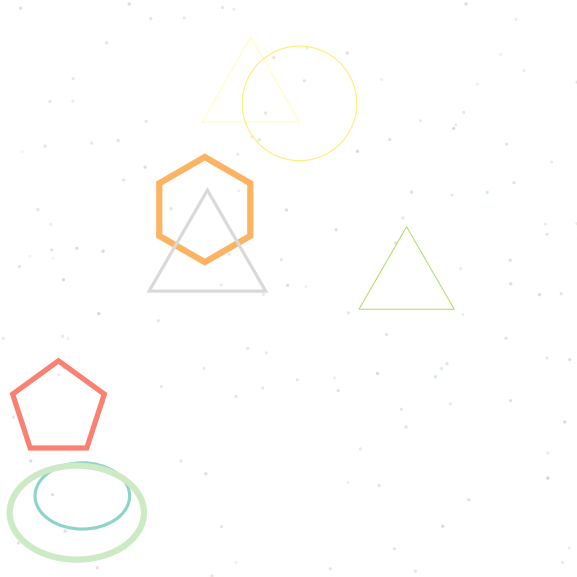[{"shape": "oval", "thickness": 1.5, "radius": 0.41, "center": [0.143, 0.14]}, {"shape": "triangle", "thickness": 0.5, "radius": 0.49, "center": [0.434, 0.837]}, {"shape": "pentagon", "thickness": 2.5, "radius": 0.42, "center": [0.101, 0.291]}, {"shape": "hexagon", "thickness": 3, "radius": 0.46, "center": [0.355, 0.636]}, {"shape": "triangle", "thickness": 0.5, "radius": 0.48, "center": [0.704, 0.511]}, {"shape": "triangle", "thickness": 1.5, "radius": 0.58, "center": [0.359, 0.553]}, {"shape": "oval", "thickness": 3, "radius": 0.58, "center": [0.133, 0.111]}, {"shape": "circle", "thickness": 0.5, "radius": 0.5, "center": [0.519, 0.82]}]